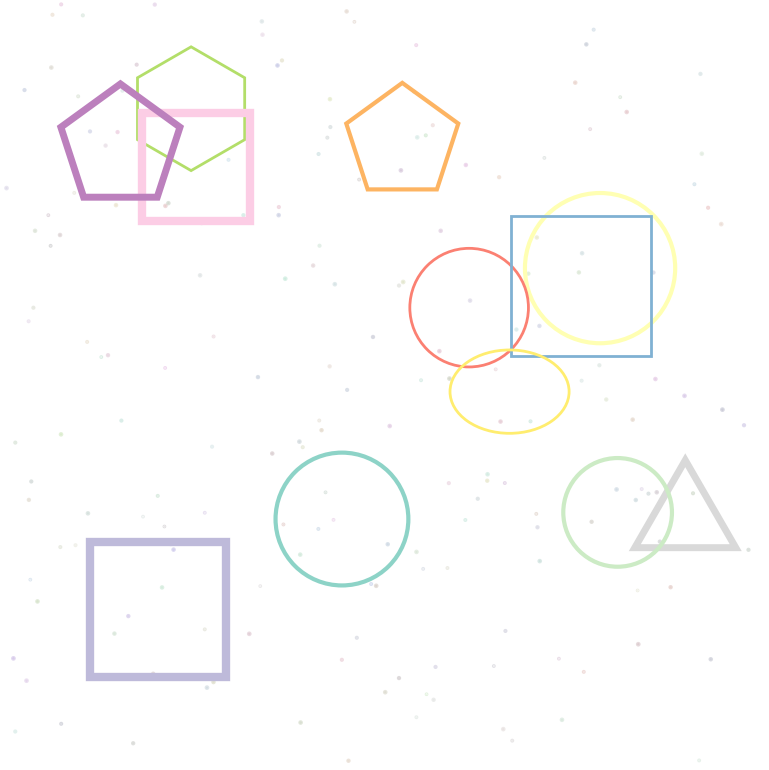[{"shape": "circle", "thickness": 1.5, "radius": 0.43, "center": [0.444, 0.326]}, {"shape": "circle", "thickness": 1.5, "radius": 0.49, "center": [0.779, 0.652]}, {"shape": "square", "thickness": 3, "radius": 0.44, "center": [0.205, 0.209]}, {"shape": "circle", "thickness": 1, "radius": 0.39, "center": [0.609, 0.6]}, {"shape": "square", "thickness": 1, "radius": 0.45, "center": [0.754, 0.629]}, {"shape": "pentagon", "thickness": 1.5, "radius": 0.38, "center": [0.522, 0.816]}, {"shape": "hexagon", "thickness": 1, "radius": 0.4, "center": [0.248, 0.859]}, {"shape": "square", "thickness": 3, "radius": 0.35, "center": [0.255, 0.783]}, {"shape": "triangle", "thickness": 2.5, "radius": 0.38, "center": [0.89, 0.327]}, {"shape": "pentagon", "thickness": 2.5, "radius": 0.41, "center": [0.156, 0.81]}, {"shape": "circle", "thickness": 1.5, "radius": 0.35, "center": [0.802, 0.335]}, {"shape": "oval", "thickness": 1, "radius": 0.39, "center": [0.662, 0.491]}]